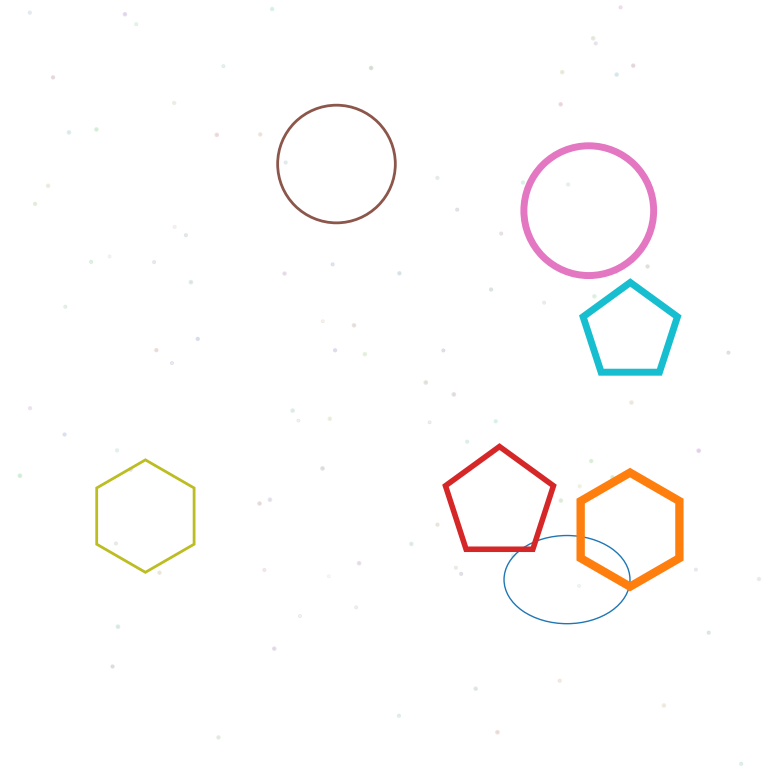[{"shape": "oval", "thickness": 0.5, "radius": 0.41, "center": [0.736, 0.247]}, {"shape": "hexagon", "thickness": 3, "radius": 0.37, "center": [0.818, 0.312]}, {"shape": "pentagon", "thickness": 2, "radius": 0.37, "center": [0.649, 0.346]}, {"shape": "circle", "thickness": 1, "radius": 0.38, "center": [0.437, 0.787]}, {"shape": "circle", "thickness": 2.5, "radius": 0.42, "center": [0.765, 0.726]}, {"shape": "hexagon", "thickness": 1, "radius": 0.37, "center": [0.189, 0.33]}, {"shape": "pentagon", "thickness": 2.5, "radius": 0.32, "center": [0.819, 0.569]}]